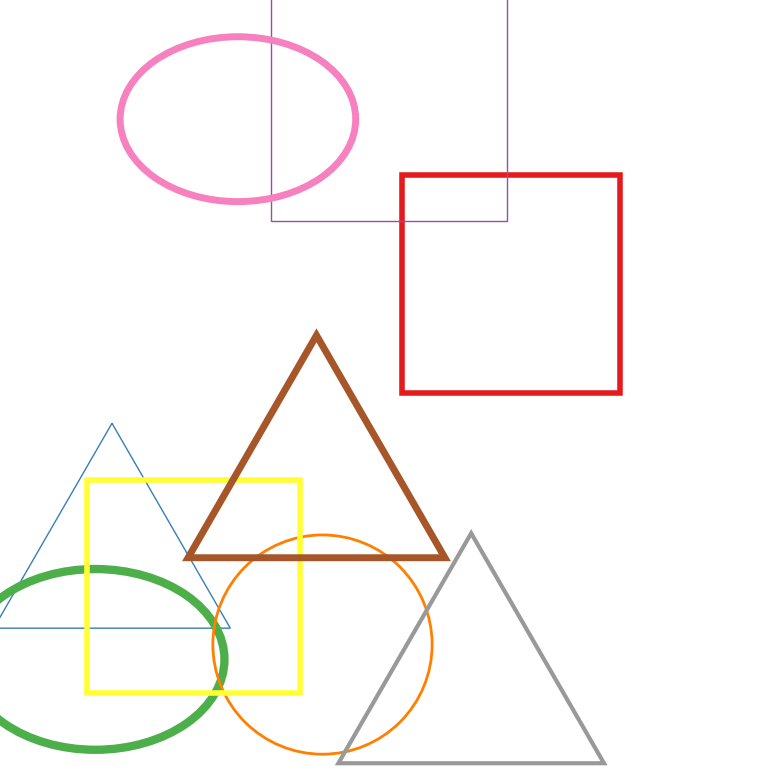[{"shape": "square", "thickness": 2, "radius": 0.71, "center": [0.664, 0.631]}, {"shape": "triangle", "thickness": 0.5, "radius": 0.89, "center": [0.145, 0.273]}, {"shape": "oval", "thickness": 3, "radius": 0.84, "center": [0.124, 0.144]}, {"shape": "square", "thickness": 0.5, "radius": 0.77, "center": [0.505, 0.866]}, {"shape": "circle", "thickness": 1, "radius": 0.71, "center": [0.419, 0.163]}, {"shape": "square", "thickness": 2, "radius": 0.69, "center": [0.252, 0.239]}, {"shape": "triangle", "thickness": 2.5, "radius": 0.96, "center": [0.411, 0.372]}, {"shape": "oval", "thickness": 2.5, "radius": 0.76, "center": [0.309, 0.845]}, {"shape": "triangle", "thickness": 1.5, "radius": 1.0, "center": [0.612, 0.108]}]